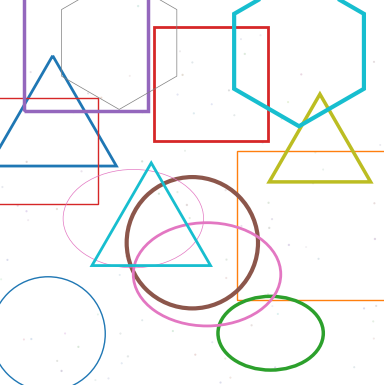[{"shape": "circle", "thickness": 1, "radius": 0.74, "center": [0.125, 0.133]}, {"shape": "triangle", "thickness": 2, "radius": 0.96, "center": [0.137, 0.664]}, {"shape": "square", "thickness": 1, "radius": 0.96, "center": [0.808, 0.414]}, {"shape": "oval", "thickness": 2.5, "radius": 0.68, "center": [0.703, 0.135]}, {"shape": "square", "thickness": 2, "radius": 0.74, "center": [0.548, 0.783]}, {"shape": "square", "thickness": 1, "radius": 0.68, "center": [0.118, 0.608]}, {"shape": "square", "thickness": 2.5, "radius": 0.8, "center": [0.222, 0.872]}, {"shape": "circle", "thickness": 3, "radius": 0.85, "center": [0.5, 0.369]}, {"shape": "oval", "thickness": 0.5, "radius": 0.91, "center": [0.346, 0.432]}, {"shape": "oval", "thickness": 2, "radius": 0.96, "center": [0.538, 0.287]}, {"shape": "hexagon", "thickness": 0.5, "radius": 0.86, "center": [0.31, 0.889]}, {"shape": "triangle", "thickness": 2.5, "radius": 0.76, "center": [0.831, 0.604]}, {"shape": "triangle", "thickness": 2, "radius": 0.89, "center": [0.393, 0.399]}, {"shape": "hexagon", "thickness": 3, "radius": 0.97, "center": [0.777, 0.867]}]